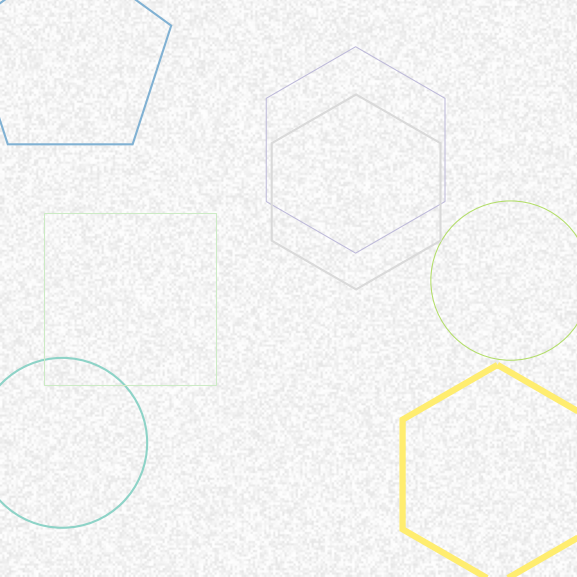[{"shape": "circle", "thickness": 1, "radius": 0.74, "center": [0.108, 0.232]}, {"shape": "hexagon", "thickness": 0.5, "radius": 0.89, "center": [0.616, 0.74]}, {"shape": "pentagon", "thickness": 1, "radius": 0.92, "center": [0.122, 0.898]}, {"shape": "circle", "thickness": 0.5, "radius": 0.69, "center": [0.884, 0.513]}, {"shape": "hexagon", "thickness": 1, "radius": 0.84, "center": [0.617, 0.667]}, {"shape": "square", "thickness": 0.5, "radius": 0.74, "center": [0.225, 0.482]}, {"shape": "hexagon", "thickness": 3, "radius": 0.95, "center": [0.861, 0.178]}]